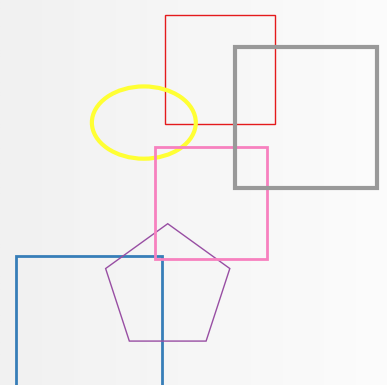[{"shape": "square", "thickness": 1, "radius": 0.71, "center": [0.569, 0.82]}, {"shape": "square", "thickness": 2, "radius": 0.94, "center": [0.231, 0.146]}, {"shape": "pentagon", "thickness": 1, "radius": 0.84, "center": [0.433, 0.25]}, {"shape": "oval", "thickness": 3, "radius": 0.67, "center": [0.371, 0.682]}, {"shape": "square", "thickness": 2, "radius": 0.72, "center": [0.544, 0.473]}, {"shape": "square", "thickness": 3, "radius": 0.91, "center": [0.79, 0.695]}]